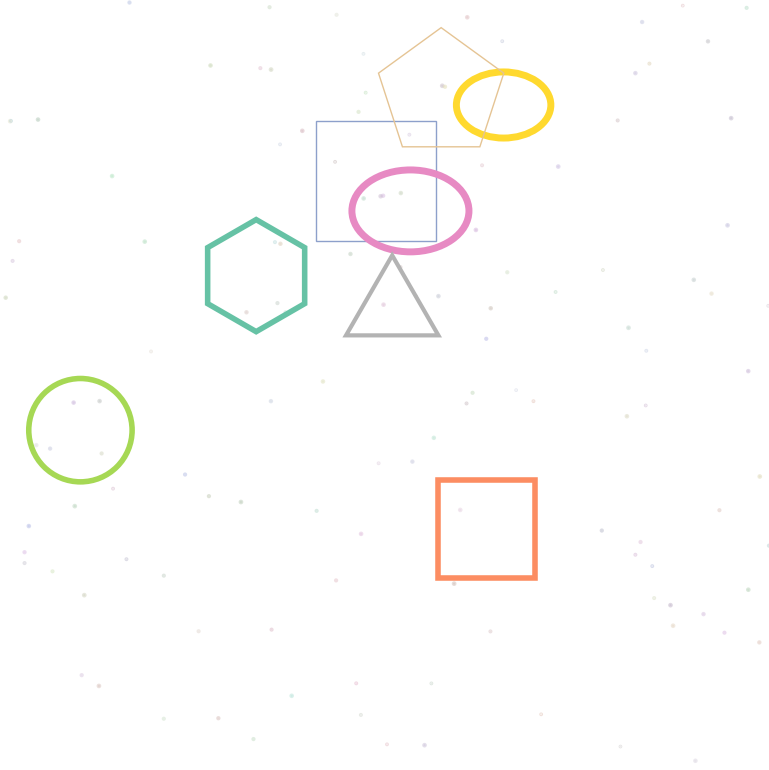[{"shape": "hexagon", "thickness": 2, "radius": 0.36, "center": [0.333, 0.642]}, {"shape": "square", "thickness": 2, "radius": 0.32, "center": [0.632, 0.313]}, {"shape": "square", "thickness": 0.5, "radius": 0.39, "center": [0.488, 0.765]}, {"shape": "oval", "thickness": 2.5, "radius": 0.38, "center": [0.533, 0.726]}, {"shape": "circle", "thickness": 2, "radius": 0.34, "center": [0.104, 0.441]}, {"shape": "oval", "thickness": 2.5, "radius": 0.31, "center": [0.654, 0.864]}, {"shape": "pentagon", "thickness": 0.5, "radius": 0.43, "center": [0.573, 0.879]}, {"shape": "triangle", "thickness": 1.5, "radius": 0.35, "center": [0.509, 0.599]}]